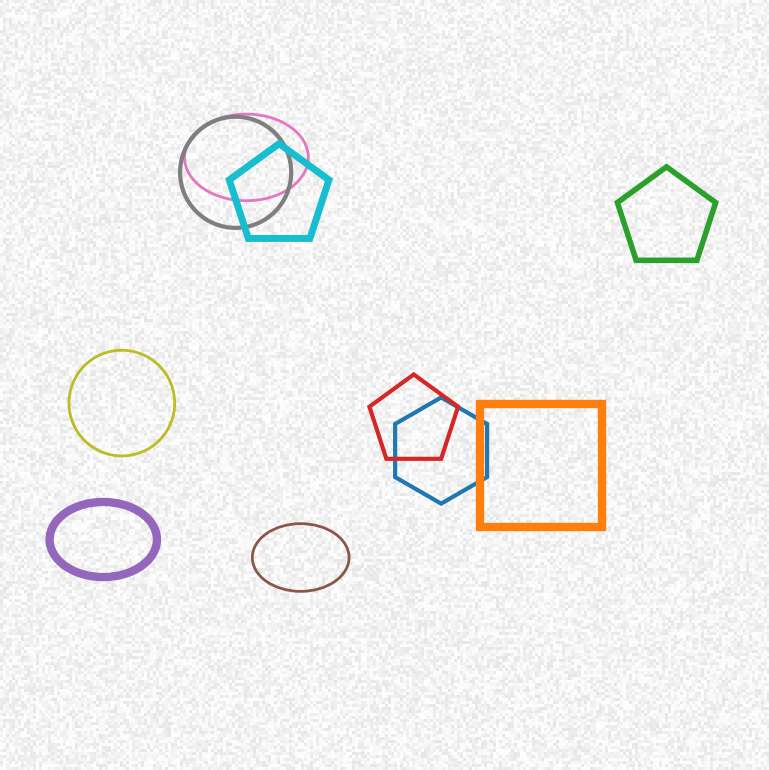[{"shape": "hexagon", "thickness": 1.5, "radius": 0.34, "center": [0.573, 0.415]}, {"shape": "square", "thickness": 3, "radius": 0.4, "center": [0.703, 0.395]}, {"shape": "pentagon", "thickness": 2, "radius": 0.34, "center": [0.866, 0.716]}, {"shape": "pentagon", "thickness": 1.5, "radius": 0.3, "center": [0.537, 0.453]}, {"shape": "oval", "thickness": 3, "radius": 0.35, "center": [0.134, 0.299]}, {"shape": "oval", "thickness": 1, "radius": 0.31, "center": [0.39, 0.276]}, {"shape": "oval", "thickness": 1, "radius": 0.4, "center": [0.32, 0.796]}, {"shape": "circle", "thickness": 1.5, "radius": 0.36, "center": [0.306, 0.776]}, {"shape": "circle", "thickness": 1, "radius": 0.34, "center": [0.158, 0.477]}, {"shape": "pentagon", "thickness": 2.5, "radius": 0.34, "center": [0.362, 0.745]}]